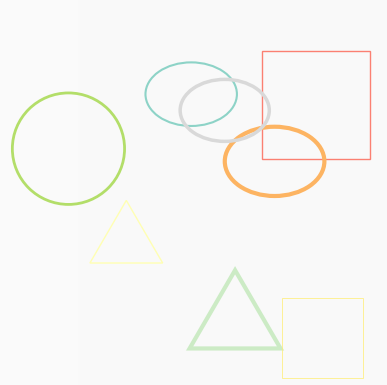[{"shape": "oval", "thickness": 1.5, "radius": 0.59, "center": [0.493, 0.755]}, {"shape": "triangle", "thickness": 1, "radius": 0.54, "center": [0.326, 0.371]}, {"shape": "square", "thickness": 1, "radius": 0.7, "center": [0.815, 0.727]}, {"shape": "oval", "thickness": 3, "radius": 0.64, "center": [0.709, 0.581]}, {"shape": "circle", "thickness": 2, "radius": 0.72, "center": [0.177, 0.614]}, {"shape": "oval", "thickness": 2.5, "radius": 0.58, "center": [0.58, 0.713]}, {"shape": "triangle", "thickness": 3, "radius": 0.68, "center": [0.607, 0.163]}, {"shape": "square", "thickness": 0.5, "radius": 0.52, "center": [0.833, 0.123]}]